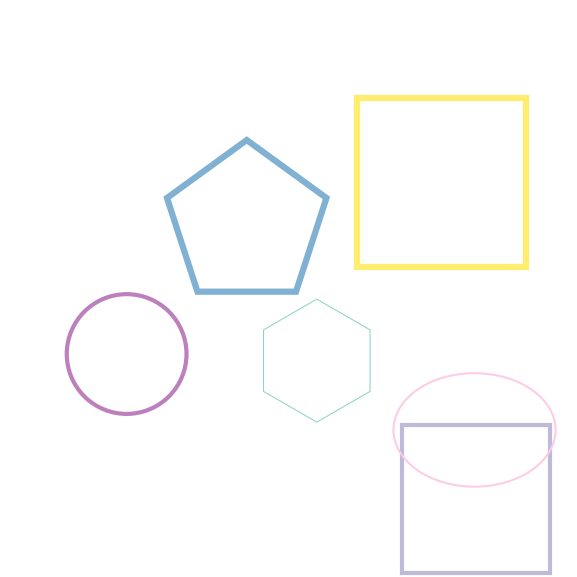[{"shape": "hexagon", "thickness": 0.5, "radius": 0.53, "center": [0.549, 0.375]}, {"shape": "square", "thickness": 2, "radius": 0.64, "center": [0.825, 0.135]}, {"shape": "pentagon", "thickness": 3, "radius": 0.73, "center": [0.427, 0.611]}, {"shape": "oval", "thickness": 1, "radius": 0.7, "center": [0.822, 0.255]}, {"shape": "circle", "thickness": 2, "radius": 0.52, "center": [0.219, 0.386]}, {"shape": "square", "thickness": 3, "radius": 0.73, "center": [0.765, 0.683]}]